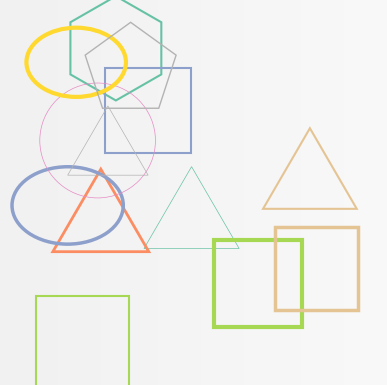[{"shape": "hexagon", "thickness": 1.5, "radius": 0.68, "center": [0.299, 0.874]}, {"shape": "triangle", "thickness": 0.5, "radius": 0.71, "center": [0.494, 0.425]}, {"shape": "triangle", "thickness": 2, "radius": 0.71, "center": [0.26, 0.418]}, {"shape": "oval", "thickness": 2.5, "radius": 0.72, "center": [0.175, 0.466]}, {"shape": "square", "thickness": 1.5, "radius": 0.55, "center": [0.381, 0.712]}, {"shape": "circle", "thickness": 0.5, "radius": 0.75, "center": [0.252, 0.635]}, {"shape": "square", "thickness": 3, "radius": 0.57, "center": [0.666, 0.263]}, {"shape": "square", "thickness": 1.5, "radius": 0.6, "center": [0.213, 0.111]}, {"shape": "oval", "thickness": 3, "radius": 0.64, "center": [0.197, 0.838]}, {"shape": "triangle", "thickness": 1.5, "radius": 0.7, "center": [0.8, 0.527]}, {"shape": "square", "thickness": 2.5, "radius": 0.54, "center": [0.817, 0.303]}, {"shape": "pentagon", "thickness": 1, "radius": 0.62, "center": [0.337, 0.819]}, {"shape": "triangle", "thickness": 0.5, "radius": 0.6, "center": [0.278, 0.605]}]